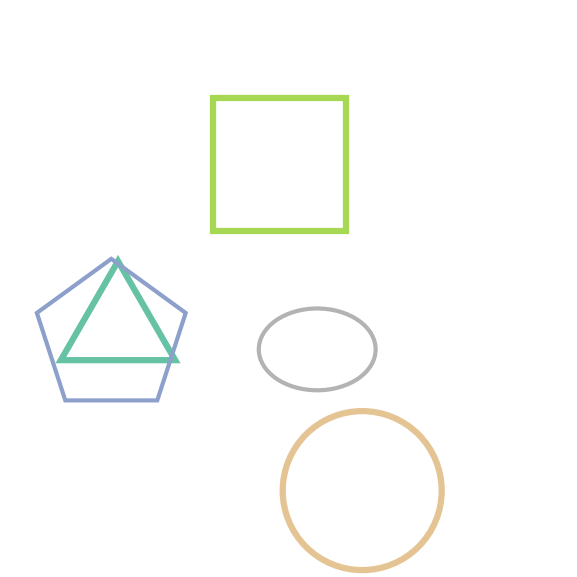[{"shape": "triangle", "thickness": 3, "radius": 0.57, "center": [0.204, 0.433]}, {"shape": "pentagon", "thickness": 2, "radius": 0.68, "center": [0.193, 0.415]}, {"shape": "square", "thickness": 3, "radius": 0.58, "center": [0.484, 0.714]}, {"shape": "circle", "thickness": 3, "radius": 0.69, "center": [0.627, 0.15]}, {"shape": "oval", "thickness": 2, "radius": 0.51, "center": [0.549, 0.394]}]